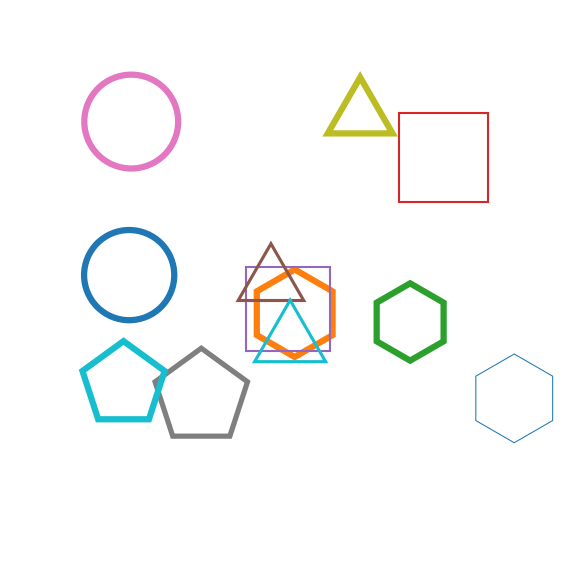[{"shape": "hexagon", "thickness": 0.5, "radius": 0.38, "center": [0.89, 0.309]}, {"shape": "circle", "thickness": 3, "radius": 0.39, "center": [0.224, 0.523]}, {"shape": "hexagon", "thickness": 3, "radius": 0.38, "center": [0.51, 0.457]}, {"shape": "hexagon", "thickness": 3, "radius": 0.33, "center": [0.71, 0.442]}, {"shape": "square", "thickness": 1, "radius": 0.39, "center": [0.768, 0.727]}, {"shape": "square", "thickness": 1, "radius": 0.36, "center": [0.499, 0.464]}, {"shape": "triangle", "thickness": 1.5, "radius": 0.33, "center": [0.469, 0.512]}, {"shape": "circle", "thickness": 3, "radius": 0.41, "center": [0.227, 0.789]}, {"shape": "pentagon", "thickness": 2.5, "radius": 0.42, "center": [0.349, 0.312]}, {"shape": "triangle", "thickness": 3, "radius": 0.32, "center": [0.624, 0.8]}, {"shape": "pentagon", "thickness": 3, "radius": 0.37, "center": [0.214, 0.334]}, {"shape": "triangle", "thickness": 1.5, "radius": 0.35, "center": [0.502, 0.408]}]